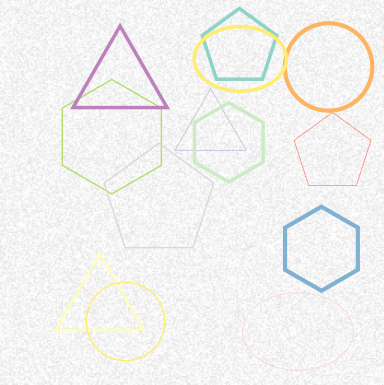[{"shape": "pentagon", "thickness": 2.5, "radius": 0.51, "center": [0.622, 0.876]}, {"shape": "triangle", "thickness": 1.5, "radius": 0.66, "center": [0.259, 0.209]}, {"shape": "triangle", "thickness": 0.5, "radius": 0.54, "center": [0.547, 0.663]}, {"shape": "pentagon", "thickness": 0.5, "radius": 0.53, "center": [0.864, 0.603]}, {"shape": "hexagon", "thickness": 3, "radius": 0.55, "center": [0.835, 0.354]}, {"shape": "circle", "thickness": 3, "radius": 0.57, "center": [0.853, 0.826]}, {"shape": "hexagon", "thickness": 1, "radius": 0.74, "center": [0.29, 0.645]}, {"shape": "oval", "thickness": 0.5, "radius": 0.72, "center": [0.774, 0.139]}, {"shape": "pentagon", "thickness": 1, "radius": 0.75, "center": [0.413, 0.478]}, {"shape": "triangle", "thickness": 2.5, "radius": 0.71, "center": [0.312, 0.791]}, {"shape": "hexagon", "thickness": 2.5, "radius": 0.51, "center": [0.594, 0.63]}, {"shape": "oval", "thickness": 2.5, "radius": 0.6, "center": [0.624, 0.847]}, {"shape": "circle", "thickness": 1, "radius": 0.51, "center": [0.326, 0.165]}]